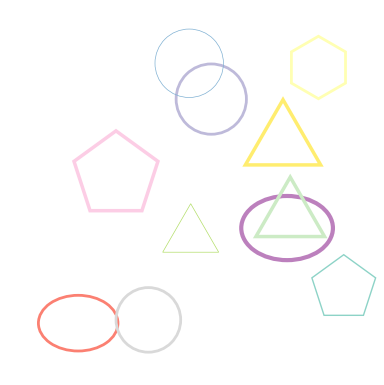[{"shape": "pentagon", "thickness": 1, "radius": 0.44, "center": [0.893, 0.251]}, {"shape": "hexagon", "thickness": 2, "radius": 0.41, "center": [0.827, 0.825]}, {"shape": "circle", "thickness": 2, "radius": 0.46, "center": [0.549, 0.743]}, {"shape": "oval", "thickness": 2, "radius": 0.52, "center": [0.203, 0.161]}, {"shape": "circle", "thickness": 0.5, "radius": 0.44, "center": [0.491, 0.836]}, {"shape": "triangle", "thickness": 0.5, "radius": 0.42, "center": [0.495, 0.387]}, {"shape": "pentagon", "thickness": 2.5, "radius": 0.57, "center": [0.301, 0.545]}, {"shape": "circle", "thickness": 2, "radius": 0.42, "center": [0.385, 0.169]}, {"shape": "oval", "thickness": 3, "radius": 0.6, "center": [0.746, 0.408]}, {"shape": "triangle", "thickness": 2.5, "radius": 0.51, "center": [0.754, 0.437]}, {"shape": "triangle", "thickness": 2.5, "radius": 0.56, "center": [0.735, 0.628]}]